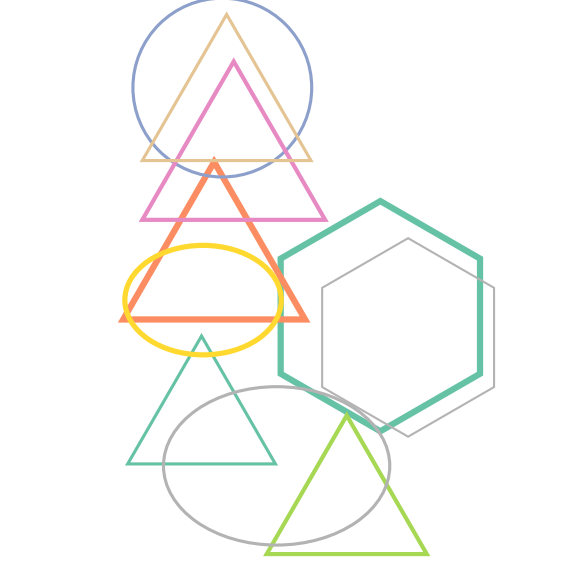[{"shape": "triangle", "thickness": 1.5, "radius": 0.74, "center": [0.349, 0.27]}, {"shape": "hexagon", "thickness": 3, "radius": 1.0, "center": [0.659, 0.452]}, {"shape": "triangle", "thickness": 3, "radius": 0.91, "center": [0.371, 0.537]}, {"shape": "circle", "thickness": 1.5, "radius": 0.77, "center": [0.385, 0.847]}, {"shape": "triangle", "thickness": 2, "radius": 0.91, "center": [0.405, 0.71]}, {"shape": "triangle", "thickness": 2, "radius": 0.8, "center": [0.6, 0.12]}, {"shape": "oval", "thickness": 2.5, "radius": 0.68, "center": [0.352, 0.479]}, {"shape": "triangle", "thickness": 1.5, "radius": 0.84, "center": [0.392, 0.805]}, {"shape": "hexagon", "thickness": 1, "radius": 0.86, "center": [0.707, 0.415]}, {"shape": "oval", "thickness": 1.5, "radius": 0.98, "center": [0.479, 0.192]}]